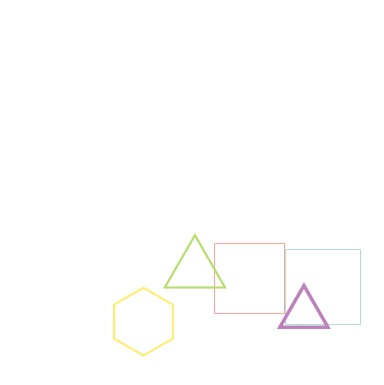[{"shape": "square", "thickness": 0.5, "radius": 0.49, "center": [0.837, 0.256]}, {"shape": "square", "thickness": 0.5, "radius": 0.45, "center": [0.648, 0.279]}, {"shape": "triangle", "thickness": 1.5, "radius": 0.45, "center": [0.506, 0.298]}, {"shape": "triangle", "thickness": 2.5, "radius": 0.36, "center": [0.789, 0.186]}, {"shape": "hexagon", "thickness": 1.5, "radius": 0.44, "center": [0.373, 0.165]}]